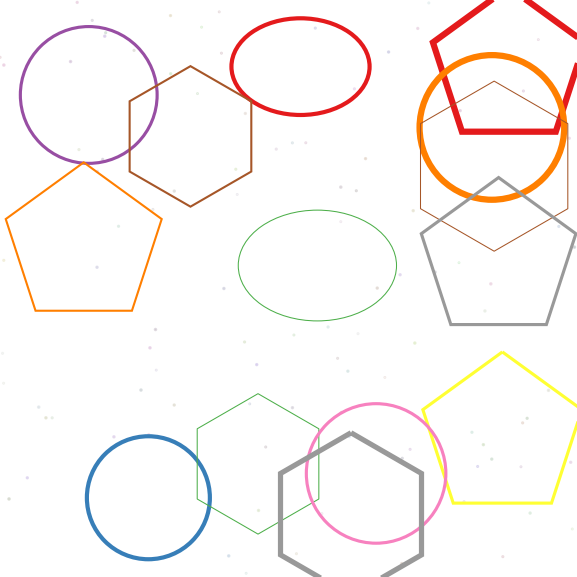[{"shape": "pentagon", "thickness": 3, "radius": 0.69, "center": [0.881, 0.883]}, {"shape": "oval", "thickness": 2, "radius": 0.6, "center": [0.52, 0.884]}, {"shape": "circle", "thickness": 2, "radius": 0.53, "center": [0.257, 0.137]}, {"shape": "oval", "thickness": 0.5, "radius": 0.69, "center": [0.55, 0.539]}, {"shape": "hexagon", "thickness": 0.5, "radius": 0.61, "center": [0.447, 0.196]}, {"shape": "circle", "thickness": 1.5, "radius": 0.59, "center": [0.154, 0.835]}, {"shape": "circle", "thickness": 3, "radius": 0.63, "center": [0.852, 0.778]}, {"shape": "pentagon", "thickness": 1, "radius": 0.71, "center": [0.145, 0.576]}, {"shape": "pentagon", "thickness": 1.5, "radius": 0.72, "center": [0.87, 0.245]}, {"shape": "hexagon", "thickness": 0.5, "radius": 0.74, "center": [0.856, 0.711]}, {"shape": "hexagon", "thickness": 1, "radius": 0.61, "center": [0.33, 0.763]}, {"shape": "circle", "thickness": 1.5, "radius": 0.6, "center": [0.651, 0.179]}, {"shape": "pentagon", "thickness": 1.5, "radius": 0.7, "center": [0.863, 0.551]}, {"shape": "hexagon", "thickness": 2.5, "radius": 0.7, "center": [0.608, 0.109]}]